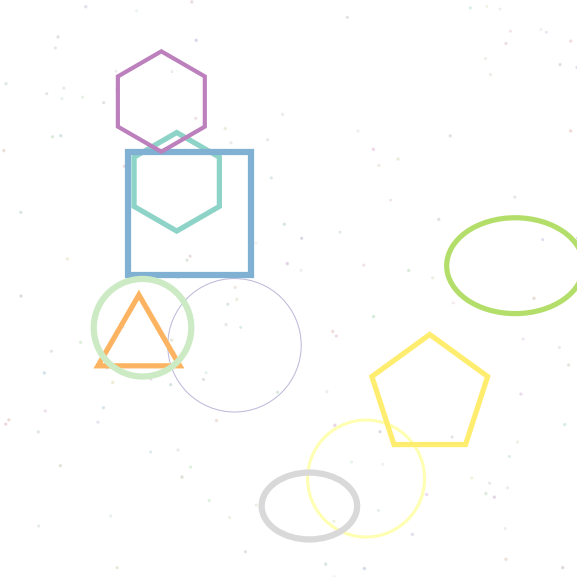[{"shape": "hexagon", "thickness": 2.5, "radius": 0.43, "center": [0.306, 0.684]}, {"shape": "circle", "thickness": 1.5, "radius": 0.51, "center": [0.634, 0.171]}, {"shape": "circle", "thickness": 0.5, "radius": 0.58, "center": [0.406, 0.401]}, {"shape": "square", "thickness": 3, "radius": 0.53, "center": [0.328, 0.629]}, {"shape": "triangle", "thickness": 2.5, "radius": 0.41, "center": [0.241, 0.407]}, {"shape": "oval", "thickness": 2.5, "radius": 0.59, "center": [0.892, 0.539]}, {"shape": "oval", "thickness": 3, "radius": 0.41, "center": [0.536, 0.123]}, {"shape": "hexagon", "thickness": 2, "radius": 0.43, "center": [0.279, 0.823]}, {"shape": "circle", "thickness": 3, "radius": 0.42, "center": [0.247, 0.432]}, {"shape": "pentagon", "thickness": 2.5, "radius": 0.53, "center": [0.744, 0.315]}]